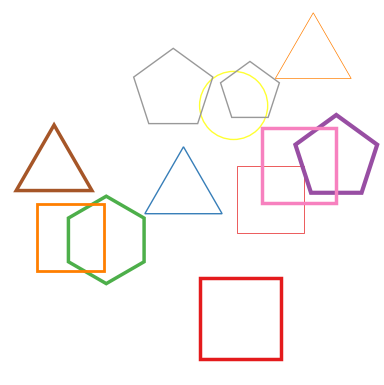[{"shape": "square", "thickness": 2.5, "radius": 0.53, "center": [0.624, 0.172]}, {"shape": "square", "thickness": 0.5, "radius": 0.43, "center": [0.703, 0.482]}, {"shape": "triangle", "thickness": 1, "radius": 0.58, "center": [0.477, 0.503]}, {"shape": "hexagon", "thickness": 2.5, "radius": 0.57, "center": [0.276, 0.377]}, {"shape": "pentagon", "thickness": 3, "radius": 0.56, "center": [0.873, 0.59]}, {"shape": "triangle", "thickness": 0.5, "radius": 0.57, "center": [0.814, 0.853]}, {"shape": "square", "thickness": 2, "radius": 0.43, "center": [0.183, 0.384]}, {"shape": "circle", "thickness": 1, "radius": 0.44, "center": [0.607, 0.726]}, {"shape": "triangle", "thickness": 2.5, "radius": 0.57, "center": [0.14, 0.562]}, {"shape": "square", "thickness": 2.5, "radius": 0.48, "center": [0.777, 0.57]}, {"shape": "pentagon", "thickness": 1, "radius": 0.4, "center": [0.649, 0.76]}, {"shape": "pentagon", "thickness": 1, "radius": 0.54, "center": [0.45, 0.766]}]